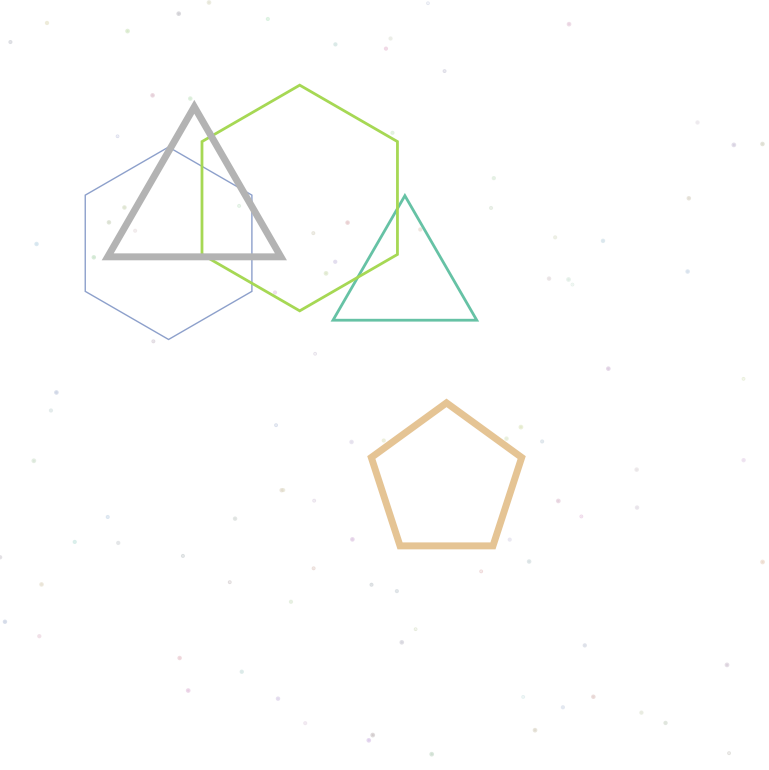[{"shape": "triangle", "thickness": 1, "radius": 0.54, "center": [0.526, 0.638]}, {"shape": "hexagon", "thickness": 0.5, "radius": 0.62, "center": [0.219, 0.684]}, {"shape": "hexagon", "thickness": 1, "radius": 0.73, "center": [0.389, 0.743]}, {"shape": "pentagon", "thickness": 2.5, "radius": 0.51, "center": [0.58, 0.374]}, {"shape": "triangle", "thickness": 2.5, "radius": 0.65, "center": [0.252, 0.731]}]